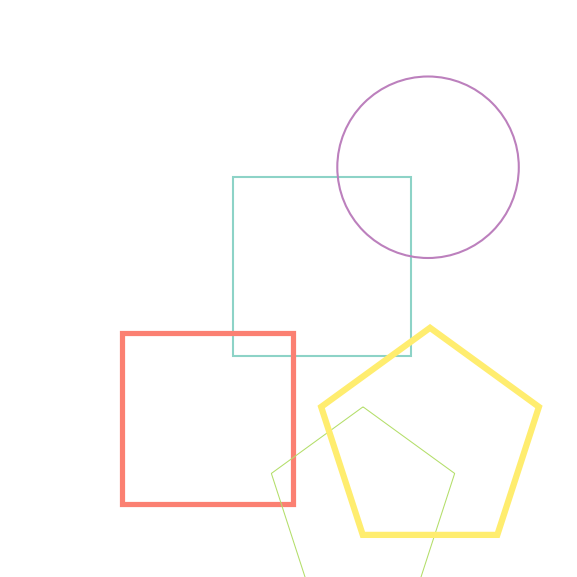[{"shape": "square", "thickness": 1, "radius": 0.77, "center": [0.557, 0.538]}, {"shape": "square", "thickness": 2.5, "radius": 0.74, "center": [0.359, 0.274]}, {"shape": "pentagon", "thickness": 0.5, "radius": 0.83, "center": [0.629, 0.128]}, {"shape": "circle", "thickness": 1, "radius": 0.79, "center": [0.741, 0.71]}, {"shape": "pentagon", "thickness": 3, "radius": 0.99, "center": [0.745, 0.233]}]